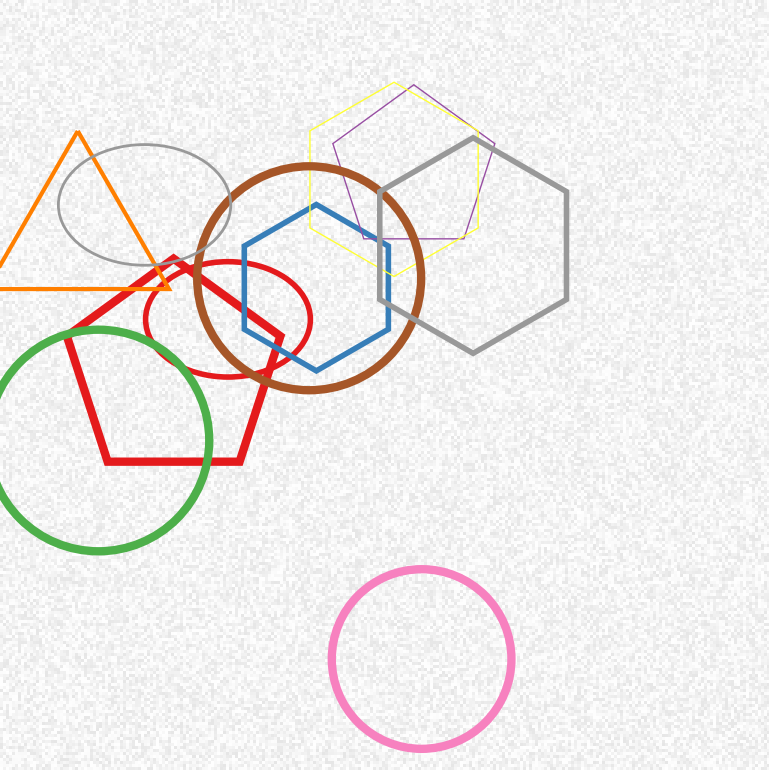[{"shape": "pentagon", "thickness": 3, "radius": 0.73, "center": [0.225, 0.518]}, {"shape": "oval", "thickness": 2, "radius": 0.54, "center": [0.296, 0.585]}, {"shape": "hexagon", "thickness": 2, "radius": 0.54, "center": [0.411, 0.626]}, {"shape": "circle", "thickness": 3, "radius": 0.72, "center": [0.128, 0.428]}, {"shape": "pentagon", "thickness": 0.5, "radius": 0.55, "center": [0.537, 0.779]}, {"shape": "triangle", "thickness": 1.5, "radius": 0.68, "center": [0.101, 0.693]}, {"shape": "hexagon", "thickness": 0.5, "radius": 0.63, "center": [0.512, 0.767]}, {"shape": "circle", "thickness": 3, "radius": 0.73, "center": [0.402, 0.639]}, {"shape": "circle", "thickness": 3, "radius": 0.58, "center": [0.548, 0.144]}, {"shape": "hexagon", "thickness": 2, "radius": 0.7, "center": [0.614, 0.681]}, {"shape": "oval", "thickness": 1, "radius": 0.56, "center": [0.188, 0.734]}]